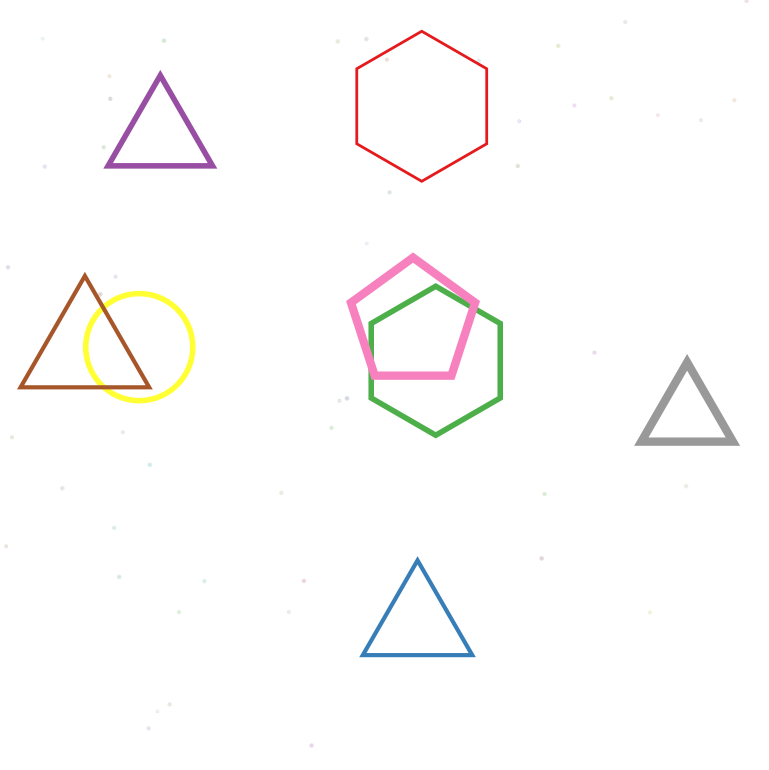[{"shape": "hexagon", "thickness": 1, "radius": 0.49, "center": [0.548, 0.862]}, {"shape": "triangle", "thickness": 1.5, "radius": 0.41, "center": [0.542, 0.19]}, {"shape": "hexagon", "thickness": 2, "radius": 0.48, "center": [0.566, 0.531]}, {"shape": "triangle", "thickness": 2, "radius": 0.39, "center": [0.208, 0.824]}, {"shape": "circle", "thickness": 2, "radius": 0.35, "center": [0.181, 0.549]}, {"shape": "triangle", "thickness": 1.5, "radius": 0.48, "center": [0.11, 0.545]}, {"shape": "pentagon", "thickness": 3, "radius": 0.42, "center": [0.536, 0.581]}, {"shape": "triangle", "thickness": 3, "radius": 0.34, "center": [0.892, 0.461]}]